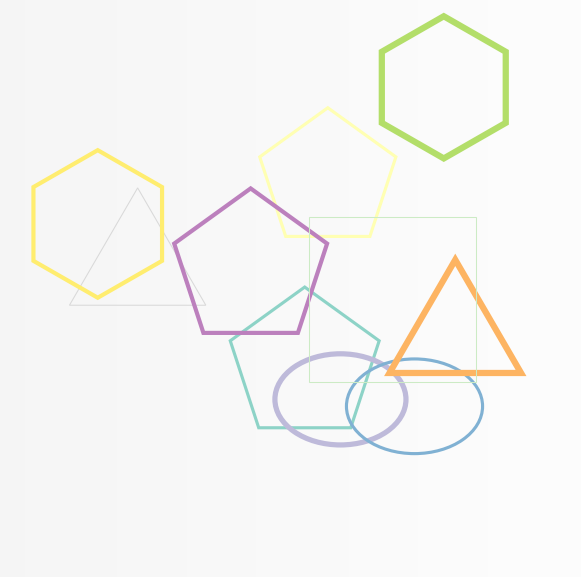[{"shape": "pentagon", "thickness": 1.5, "radius": 0.67, "center": [0.524, 0.367]}, {"shape": "pentagon", "thickness": 1.5, "radius": 0.62, "center": [0.564, 0.689]}, {"shape": "oval", "thickness": 2.5, "radius": 0.56, "center": [0.586, 0.308]}, {"shape": "oval", "thickness": 1.5, "radius": 0.59, "center": [0.713, 0.296]}, {"shape": "triangle", "thickness": 3, "radius": 0.65, "center": [0.783, 0.419]}, {"shape": "hexagon", "thickness": 3, "radius": 0.62, "center": [0.763, 0.848]}, {"shape": "triangle", "thickness": 0.5, "radius": 0.68, "center": [0.237, 0.538]}, {"shape": "pentagon", "thickness": 2, "radius": 0.69, "center": [0.431, 0.535]}, {"shape": "square", "thickness": 0.5, "radius": 0.72, "center": [0.675, 0.48]}, {"shape": "hexagon", "thickness": 2, "radius": 0.64, "center": [0.168, 0.611]}]